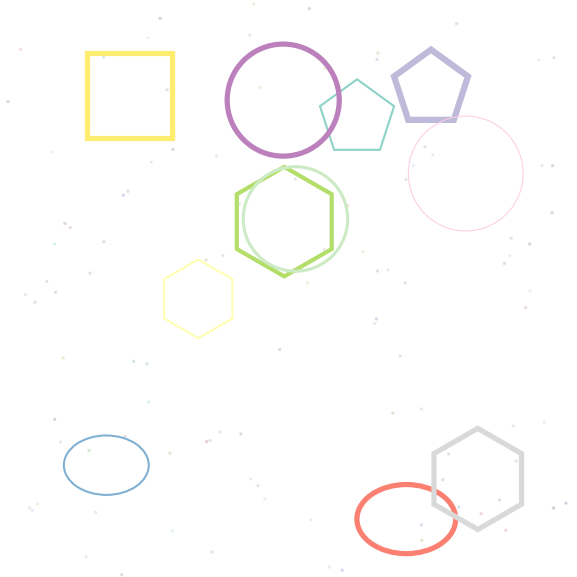[{"shape": "pentagon", "thickness": 1, "radius": 0.34, "center": [0.618, 0.794]}, {"shape": "hexagon", "thickness": 1, "radius": 0.34, "center": [0.343, 0.482]}, {"shape": "pentagon", "thickness": 3, "radius": 0.34, "center": [0.746, 0.846]}, {"shape": "oval", "thickness": 2.5, "radius": 0.43, "center": [0.704, 0.1]}, {"shape": "oval", "thickness": 1, "radius": 0.37, "center": [0.184, 0.194]}, {"shape": "hexagon", "thickness": 2, "radius": 0.47, "center": [0.492, 0.615]}, {"shape": "circle", "thickness": 0.5, "radius": 0.5, "center": [0.807, 0.699]}, {"shape": "hexagon", "thickness": 2.5, "radius": 0.44, "center": [0.827, 0.17]}, {"shape": "circle", "thickness": 2.5, "radius": 0.49, "center": [0.49, 0.826]}, {"shape": "circle", "thickness": 1.5, "radius": 0.45, "center": [0.512, 0.62]}, {"shape": "square", "thickness": 2.5, "radius": 0.37, "center": [0.225, 0.834]}]